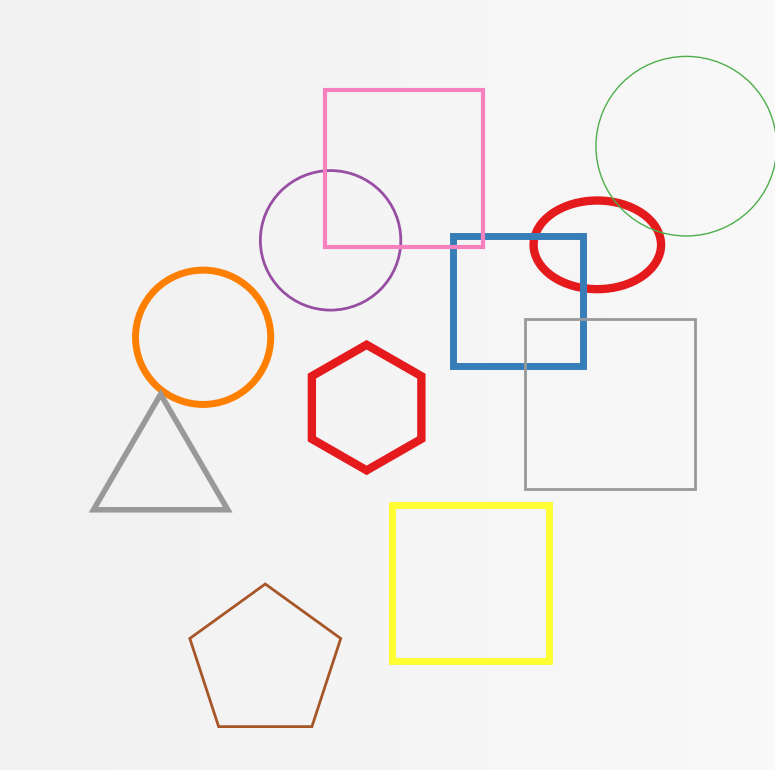[{"shape": "oval", "thickness": 3, "radius": 0.41, "center": [0.771, 0.682]}, {"shape": "hexagon", "thickness": 3, "radius": 0.41, "center": [0.473, 0.471]}, {"shape": "square", "thickness": 2.5, "radius": 0.42, "center": [0.668, 0.609]}, {"shape": "circle", "thickness": 0.5, "radius": 0.58, "center": [0.886, 0.81]}, {"shape": "circle", "thickness": 1, "radius": 0.45, "center": [0.427, 0.688]}, {"shape": "circle", "thickness": 2.5, "radius": 0.44, "center": [0.262, 0.562]}, {"shape": "square", "thickness": 2.5, "radius": 0.51, "center": [0.607, 0.243]}, {"shape": "pentagon", "thickness": 1, "radius": 0.51, "center": [0.342, 0.139]}, {"shape": "square", "thickness": 1.5, "radius": 0.51, "center": [0.522, 0.781]}, {"shape": "square", "thickness": 1, "radius": 0.55, "center": [0.787, 0.476]}, {"shape": "triangle", "thickness": 2, "radius": 0.5, "center": [0.207, 0.388]}]